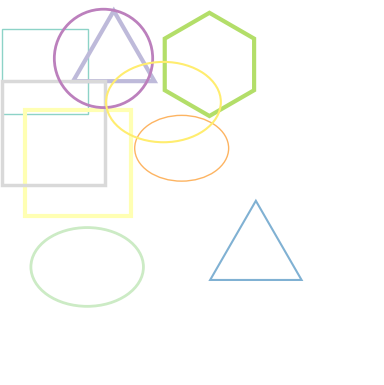[{"shape": "square", "thickness": 1, "radius": 0.56, "center": [0.118, 0.814]}, {"shape": "square", "thickness": 3, "radius": 0.69, "center": [0.204, 0.578]}, {"shape": "triangle", "thickness": 3, "radius": 0.61, "center": [0.296, 0.85]}, {"shape": "triangle", "thickness": 1.5, "radius": 0.69, "center": [0.665, 0.341]}, {"shape": "oval", "thickness": 1, "radius": 0.61, "center": [0.472, 0.615]}, {"shape": "hexagon", "thickness": 3, "radius": 0.67, "center": [0.544, 0.833]}, {"shape": "square", "thickness": 2.5, "radius": 0.67, "center": [0.139, 0.655]}, {"shape": "circle", "thickness": 2, "radius": 0.64, "center": [0.269, 0.848]}, {"shape": "oval", "thickness": 2, "radius": 0.73, "center": [0.226, 0.307]}, {"shape": "oval", "thickness": 1.5, "radius": 0.75, "center": [0.425, 0.735]}]